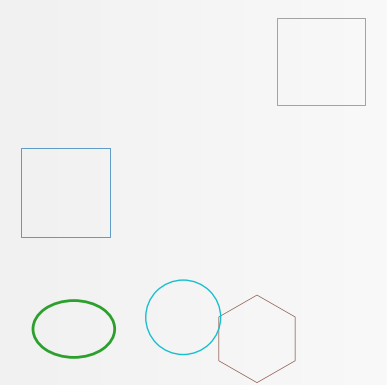[{"shape": "square", "thickness": 0.5, "radius": 0.58, "center": [0.169, 0.501]}, {"shape": "oval", "thickness": 2, "radius": 0.53, "center": [0.191, 0.145]}, {"shape": "hexagon", "thickness": 0.5, "radius": 0.57, "center": [0.663, 0.12]}, {"shape": "square", "thickness": 0.5, "radius": 0.57, "center": [0.829, 0.841]}, {"shape": "circle", "thickness": 1, "radius": 0.48, "center": [0.473, 0.176]}]